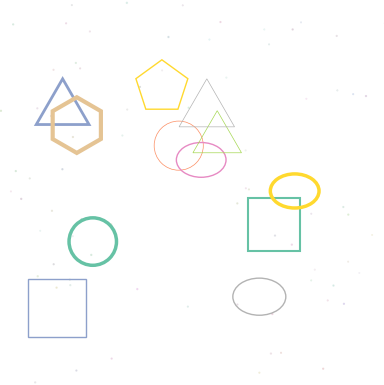[{"shape": "circle", "thickness": 2.5, "radius": 0.31, "center": [0.241, 0.373]}, {"shape": "square", "thickness": 1.5, "radius": 0.34, "center": [0.712, 0.417]}, {"shape": "circle", "thickness": 0.5, "radius": 0.32, "center": [0.464, 0.622]}, {"shape": "triangle", "thickness": 2, "radius": 0.4, "center": [0.163, 0.716]}, {"shape": "square", "thickness": 1, "radius": 0.38, "center": [0.148, 0.199]}, {"shape": "oval", "thickness": 1, "radius": 0.32, "center": [0.523, 0.585]}, {"shape": "triangle", "thickness": 0.5, "radius": 0.36, "center": [0.564, 0.64]}, {"shape": "oval", "thickness": 2.5, "radius": 0.32, "center": [0.765, 0.504]}, {"shape": "pentagon", "thickness": 1, "radius": 0.35, "center": [0.42, 0.774]}, {"shape": "hexagon", "thickness": 3, "radius": 0.36, "center": [0.199, 0.675]}, {"shape": "oval", "thickness": 1, "radius": 0.34, "center": [0.674, 0.229]}, {"shape": "triangle", "thickness": 0.5, "radius": 0.42, "center": [0.537, 0.712]}]